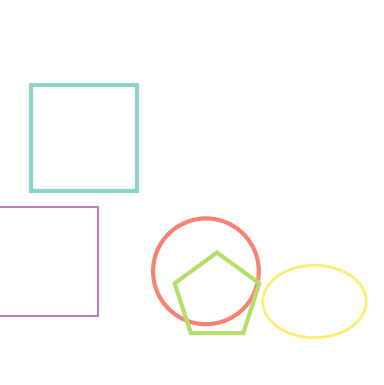[{"shape": "square", "thickness": 3, "radius": 0.69, "center": [0.218, 0.641]}, {"shape": "circle", "thickness": 3, "radius": 0.69, "center": [0.535, 0.295]}, {"shape": "pentagon", "thickness": 3, "radius": 0.58, "center": [0.564, 0.228]}, {"shape": "square", "thickness": 1.5, "radius": 0.71, "center": [0.113, 0.321]}, {"shape": "oval", "thickness": 2, "radius": 0.67, "center": [0.817, 0.217]}]